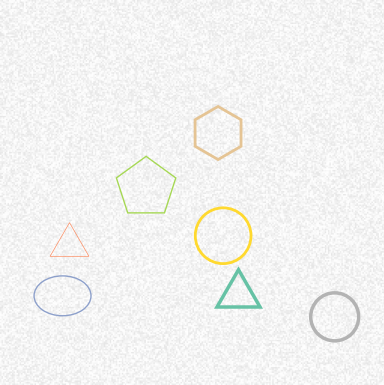[{"shape": "triangle", "thickness": 2.5, "radius": 0.32, "center": [0.619, 0.235]}, {"shape": "triangle", "thickness": 0.5, "radius": 0.29, "center": [0.181, 0.363]}, {"shape": "oval", "thickness": 1, "radius": 0.37, "center": [0.162, 0.232]}, {"shape": "pentagon", "thickness": 1, "radius": 0.41, "center": [0.379, 0.513]}, {"shape": "circle", "thickness": 2, "radius": 0.36, "center": [0.58, 0.388]}, {"shape": "hexagon", "thickness": 2, "radius": 0.34, "center": [0.566, 0.655]}, {"shape": "circle", "thickness": 2.5, "radius": 0.31, "center": [0.869, 0.177]}]